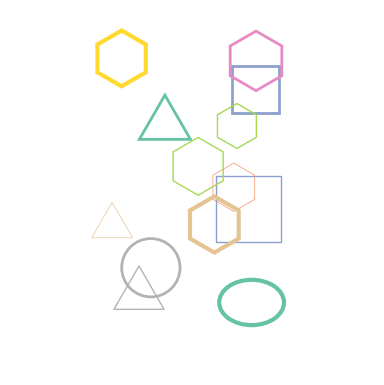[{"shape": "triangle", "thickness": 2, "radius": 0.38, "center": [0.428, 0.676]}, {"shape": "oval", "thickness": 3, "radius": 0.42, "center": [0.654, 0.214]}, {"shape": "hexagon", "thickness": 0.5, "radius": 0.31, "center": [0.607, 0.514]}, {"shape": "square", "thickness": 1, "radius": 0.42, "center": [0.645, 0.457]}, {"shape": "square", "thickness": 2, "radius": 0.31, "center": [0.665, 0.768]}, {"shape": "hexagon", "thickness": 2, "radius": 0.39, "center": [0.665, 0.842]}, {"shape": "hexagon", "thickness": 1, "radius": 0.29, "center": [0.615, 0.673]}, {"shape": "hexagon", "thickness": 1, "radius": 0.38, "center": [0.515, 0.568]}, {"shape": "hexagon", "thickness": 3, "radius": 0.36, "center": [0.316, 0.848]}, {"shape": "triangle", "thickness": 0.5, "radius": 0.31, "center": [0.291, 0.413]}, {"shape": "hexagon", "thickness": 3, "radius": 0.37, "center": [0.557, 0.417]}, {"shape": "triangle", "thickness": 1, "radius": 0.38, "center": [0.361, 0.234]}, {"shape": "circle", "thickness": 2, "radius": 0.38, "center": [0.392, 0.305]}]